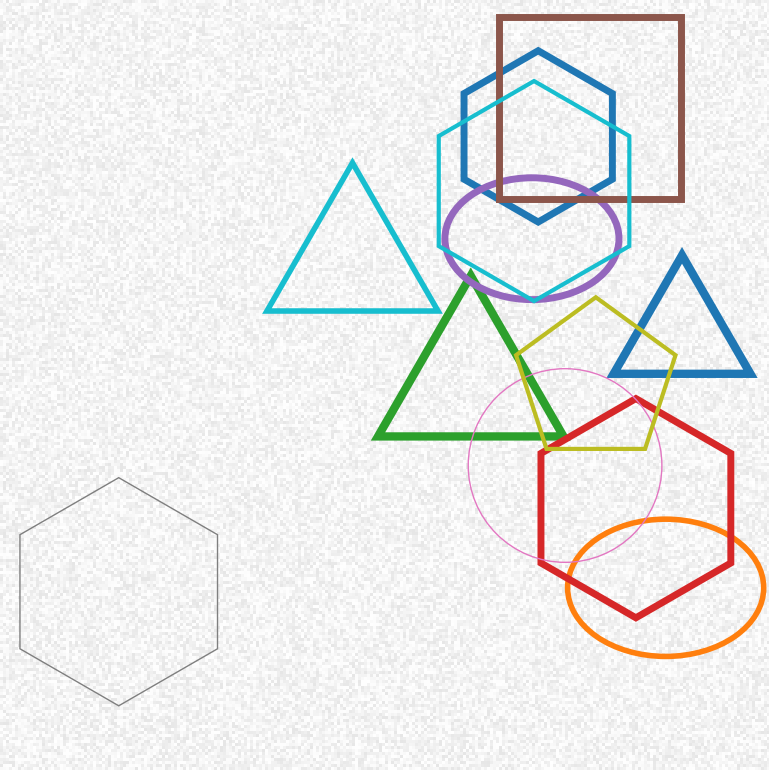[{"shape": "triangle", "thickness": 3, "radius": 0.51, "center": [0.886, 0.566]}, {"shape": "hexagon", "thickness": 2.5, "radius": 0.56, "center": [0.699, 0.823]}, {"shape": "oval", "thickness": 2, "radius": 0.64, "center": [0.864, 0.237]}, {"shape": "triangle", "thickness": 3, "radius": 0.7, "center": [0.611, 0.503]}, {"shape": "hexagon", "thickness": 2.5, "radius": 0.71, "center": [0.826, 0.34]}, {"shape": "oval", "thickness": 2.5, "radius": 0.57, "center": [0.691, 0.69]}, {"shape": "square", "thickness": 2.5, "radius": 0.59, "center": [0.766, 0.86]}, {"shape": "circle", "thickness": 0.5, "radius": 0.63, "center": [0.734, 0.395]}, {"shape": "hexagon", "thickness": 0.5, "radius": 0.74, "center": [0.154, 0.232]}, {"shape": "pentagon", "thickness": 1.5, "radius": 0.54, "center": [0.774, 0.505]}, {"shape": "triangle", "thickness": 2, "radius": 0.64, "center": [0.458, 0.66]}, {"shape": "hexagon", "thickness": 1.5, "radius": 0.71, "center": [0.694, 0.752]}]